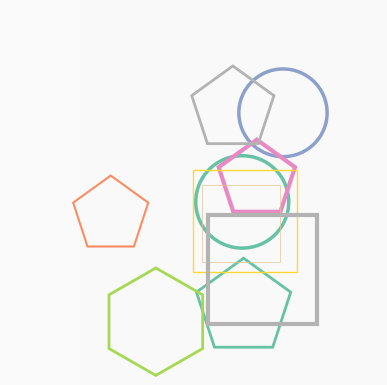[{"shape": "circle", "thickness": 2.5, "radius": 0.6, "center": [0.625, 0.476]}, {"shape": "pentagon", "thickness": 2, "radius": 0.64, "center": [0.629, 0.202]}, {"shape": "pentagon", "thickness": 1.5, "radius": 0.51, "center": [0.286, 0.442]}, {"shape": "circle", "thickness": 2.5, "radius": 0.57, "center": [0.73, 0.707]}, {"shape": "pentagon", "thickness": 3, "radius": 0.52, "center": [0.663, 0.534]}, {"shape": "hexagon", "thickness": 2, "radius": 0.7, "center": [0.402, 0.164]}, {"shape": "square", "thickness": 1, "radius": 0.67, "center": [0.632, 0.426]}, {"shape": "square", "thickness": 0.5, "radius": 0.5, "center": [0.622, 0.419]}, {"shape": "square", "thickness": 3, "radius": 0.7, "center": [0.677, 0.3]}, {"shape": "pentagon", "thickness": 2, "radius": 0.56, "center": [0.601, 0.717]}]